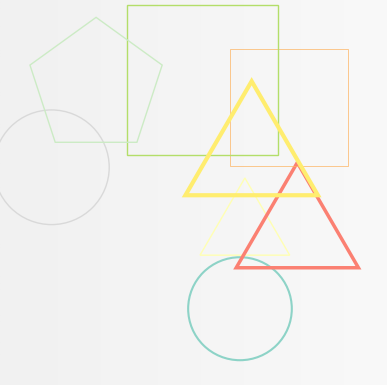[{"shape": "circle", "thickness": 1.5, "radius": 0.67, "center": [0.619, 0.198]}, {"shape": "triangle", "thickness": 1, "radius": 0.67, "center": [0.632, 0.404]}, {"shape": "triangle", "thickness": 2.5, "radius": 0.91, "center": [0.767, 0.396]}, {"shape": "square", "thickness": 0.5, "radius": 0.76, "center": [0.746, 0.721]}, {"shape": "square", "thickness": 1, "radius": 0.97, "center": [0.523, 0.792]}, {"shape": "circle", "thickness": 1, "radius": 0.74, "center": [0.133, 0.566]}, {"shape": "pentagon", "thickness": 1, "radius": 0.9, "center": [0.248, 0.776]}, {"shape": "triangle", "thickness": 3, "radius": 0.99, "center": [0.649, 0.592]}]